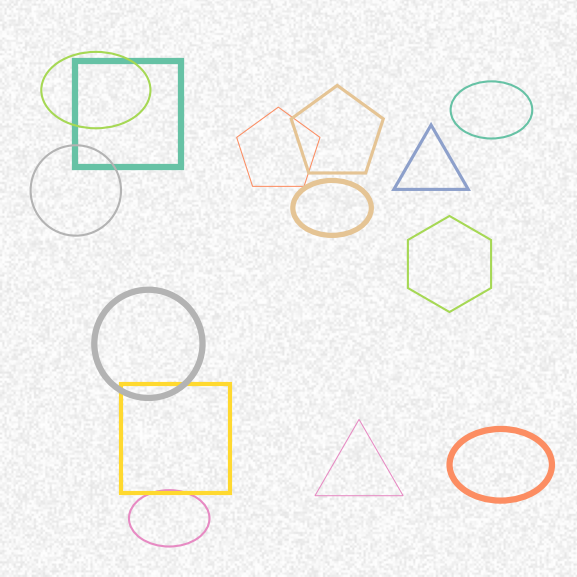[{"shape": "square", "thickness": 3, "radius": 0.46, "center": [0.222, 0.802]}, {"shape": "oval", "thickness": 1, "radius": 0.35, "center": [0.851, 0.809]}, {"shape": "pentagon", "thickness": 0.5, "radius": 0.38, "center": [0.482, 0.738]}, {"shape": "oval", "thickness": 3, "radius": 0.44, "center": [0.867, 0.194]}, {"shape": "triangle", "thickness": 1.5, "radius": 0.37, "center": [0.746, 0.708]}, {"shape": "oval", "thickness": 1, "radius": 0.35, "center": [0.293, 0.102]}, {"shape": "triangle", "thickness": 0.5, "radius": 0.44, "center": [0.622, 0.185]}, {"shape": "oval", "thickness": 1, "radius": 0.47, "center": [0.166, 0.843]}, {"shape": "hexagon", "thickness": 1, "radius": 0.42, "center": [0.778, 0.542]}, {"shape": "square", "thickness": 2, "radius": 0.48, "center": [0.304, 0.24]}, {"shape": "oval", "thickness": 2.5, "radius": 0.34, "center": [0.575, 0.639]}, {"shape": "pentagon", "thickness": 1.5, "radius": 0.42, "center": [0.584, 0.767]}, {"shape": "circle", "thickness": 3, "radius": 0.47, "center": [0.257, 0.404]}, {"shape": "circle", "thickness": 1, "radius": 0.39, "center": [0.131, 0.669]}]